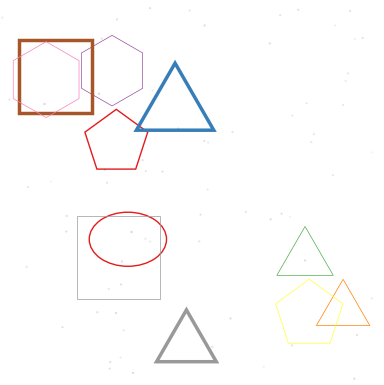[{"shape": "pentagon", "thickness": 1, "radius": 0.43, "center": [0.302, 0.63]}, {"shape": "oval", "thickness": 1, "radius": 0.5, "center": [0.332, 0.379]}, {"shape": "triangle", "thickness": 2.5, "radius": 0.58, "center": [0.455, 0.72]}, {"shape": "triangle", "thickness": 0.5, "radius": 0.42, "center": [0.792, 0.327]}, {"shape": "hexagon", "thickness": 0.5, "radius": 0.46, "center": [0.291, 0.817]}, {"shape": "triangle", "thickness": 0.5, "radius": 0.4, "center": [0.891, 0.194]}, {"shape": "pentagon", "thickness": 0.5, "radius": 0.46, "center": [0.803, 0.183]}, {"shape": "square", "thickness": 2.5, "radius": 0.47, "center": [0.143, 0.801]}, {"shape": "hexagon", "thickness": 0.5, "radius": 0.49, "center": [0.12, 0.793]}, {"shape": "triangle", "thickness": 2.5, "radius": 0.45, "center": [0.484, 0.105]}, {"shape": "square", "thickness": 0.5, "radius": 0.54, "center": [0.307, 0.331]}]